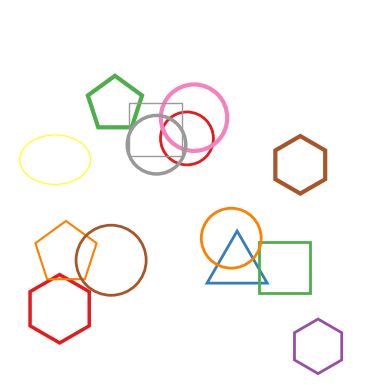[{"shape": "hexagon", "thickness": 2.5, "radius": 0.44, "center": [0.155, 0.198]}, {"shape": "circle", "thickness": 2, "radius": 0.34, "center": [0.486, 0.64]}, {"shape": "triangle", "thickness": 2, "radius": 0.45, "center": [0.616, 0.31]}, {"shape": "square", "thickness": 2, "radius": 0.33, "center": [0.739, 0.305]}, {"shape": "pentagon", "thickness": 3, "radius": 0.37, "center": [0.299, 0.729]}, {"shape": "hexagon", "thickness": 2, "radius": 0.35, "center": [0.826, 0.1]}, {"shape": "circle", "thickness": 2, "radius": 0.39, "center": [0.601, 0.381]}, {"shape": "pentagon", "thickness": 1.5, "radius": 0.42, "center": [0.171, 0.342]}, {"shape": "oval", "thickness": 1, "radius": 0.46, "center": [0.143, 0.585]}, {"shape": "circle", "thickness": 2, "radius": 0.46, "center": [0.289, 0.324]}, {"shape": "hexagon", "thickness": 3, "radius": 0.37, "center": [0.78, 0.572]}, {"shape": "circle", "thickness": 3, "radius": 0.43, "center": [0.504, 0.694]}, {"shape": "circle", "thickness": 2.5, "radius": 0.38, "center": [0.407, 0.624]}, {"shape": "square", "thickness": 1, "radius": 0.34, "center": [0.404, 0.664]}]